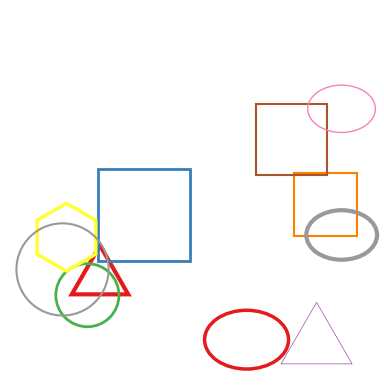[{"shape": "oval", "thickness": 2.5, "radius": 0.55, "center": [0.64, 0.118]}, {"shape": "triangle", "thickness": 3, "radius": 0.42, "center": [0.26, 0.278]}, {"shape": "square", "thickness": 2, "radius": 0.6, "center": [0.375, 0.442]}, {"shape": "circle", "thickness": 2, "radius": 0.41, "center": [0.227, 0.233]}, {"shape": "triangle", "thickness": 0.5, "radius": 0.53, "center": [0.822, 0.108]}, {"shape": "square", "thickness": 1.5, "radius": 0.41, "center": [0.846, 0.469]}, {"shape": "hexagon", "thickness": 2.5, "radius": 0.44, "center": [0.173, 0.384]}, {"shape": "square", "thickness": 1.5, "radius": 0.46, "center": [0.757, 0.638]}, {"shape": "oval", "thickness": 1, "radius": 0.44, "center": [0.887, 0.717]}, {"shape": "oval", "thickness": 3, "radius": 0.46, "center": [0.888, 0.39]}, {"shape": "circle", "thickness": 1.5, "radius": 0.6, "center": [0.162, 0.3]}]